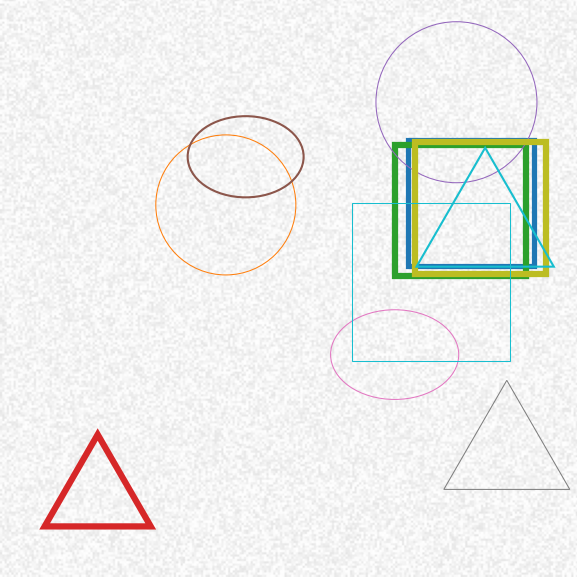[{"shape": "square", "thickness": 2.5, "radius": 0.55, "center": [0.816, 0.648]}, {"shape": "circle", "thickness": 0.5, "radius": 0.61, "center": [0.391, 0.644]}, {"shape": "square", "thickness": 3, "radius": 0.57, "center": [0.798, 0.635]}, {"shape": "triangle", "thickness": 3, "radius": 0.53, "center": [0.169, 0.141]}, {"shape": "circle", "thickness": 0.5, "radius": 0.7, "center": [0.79, 0.822]}, {"shape": "oval", "thickness": 1, "radius": 0.5, "center": [0.425, 0.728]}, {"shape": "oval", "thickness": 0.5, "radius": 0.55, "center": [0.683, 0.385]}, {"shape": "triangle", "thickness": 0.5, "radius": 0.63, "center": [0.878, 0.215]}, {"shape": "square", "thickness": 3, "radius": 0.57, "center": [0.833, 0.639]}, {"shape": "triangle", "thickness": 1, "radius": 0.69, "center": [0.84, 0.606]}, {"shape": "square", "thickness": 0.5, "radius": 0.68, "center": [0.747, 0.512]}]